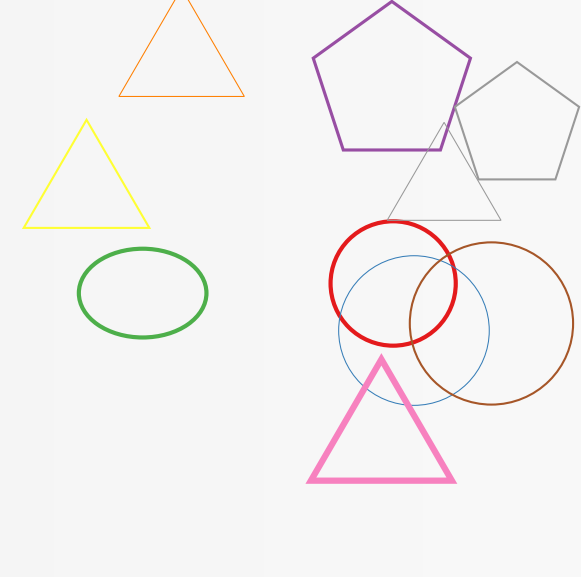[{"shape": "circle", "thickness": 2, "radius": 0.54, "center": [0.676, 0.508]}, {"shape": "circle", "thickness": 0.5, "radius": 0.65, "center": [0.712, 0.427]}, {"shape": "oval", "thickness": 2, "radius": 0.55, "center": [0.245, 0.492]}, {"shape": "pentagon", "thickness": 1.5, "radius": 0.71, "center": [0.674, 0.854]}, {"shape": "triangle", "thickness": 0.5, "radius": 0.62, "center": [0.312, 0.894]}, {"shape": "triangle", "thickness": 1, "radius": 0.62, "center": [0.149, 0.667]}, {"shape": "circle", "thickness": 1, "radius": 0.7, "center": [0.846, 0.439]}, {"shape": "triangle", "thickness": 3, "radius": 0.7, "center": [0.656, 0.237]}, {"shape": "triangle", "thickness": 0.5, "radius": 0.57, "center": [0.764, 0.674]}, {"shape": "pentagon", "thickness": 1, "radius": 0.56, "center": [0.889, 0.779]}]